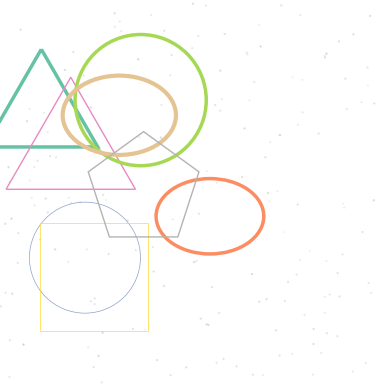[{"shape": "triangle", "thickness": 2.5, "radius": 0.85, "center": [0.107, 0.703]}, {"shape": "oval", "thickness": 2.5, "radius": 0.7, "center": [0.545, 0.438]}, {"shape": "circle", "thickness": 0.5, "radius": 0.72, "center": [0.221, 0.331]}, {"shape": "triangle", "thickness": 1, "radius": 0.97, "center": [0.184, 0.605]}, {"shape": "circle", "thickness": 2.5, "radius": 0.85, "center": [0.365, 0.74]}, {"shape": "square", "thickness": 0.5, "radius": 0.71, "center": [0.244, 0.281]}, {"shape": "oval", "thickness": 3, "radius": 0.74, "center": [0.31, 0.701]}, {"shape": "pentagon", "thickness": 1, "radius": 0.76, "center": [0.373, 0.507]}]